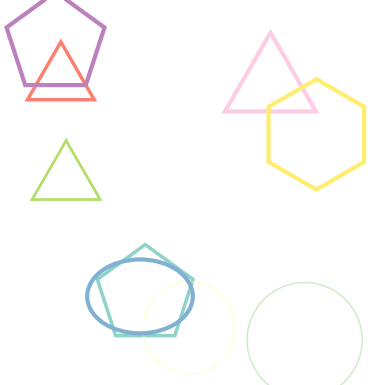[{"shape": "pentagon", "thickness": 2.5, "radius": 0.65, "center": [0.377, 0.234]}, {"shape": "circle", "thickness": 0.5, "radius": 0.6, "center": [0.491, 0.148]}, {"shape": "triangle", "thickness": 2.5, "radius": 0.5, "center": [0.158, 0.791]}, {"shape": "oval", "thickness": 3, "radius": 0.69, "center": [0.364, 0.23]}, {"shape": "triangle", "thickness": 2, "radius": 0.51, "center": [0.172, 0.533]}, {"shape": "triangle", "thickness": 3, "radius": 0.68, "center": [0.703, 0.779]}, {"shape": "pentagon", "thickness": 3, "radius": 0.67, "center": [0.144, 0.887]}, {"shape": "circle", "thickness": 1, "radius": 0.75, "center": [0.791, 0.117]}, {"shape": "hexagon", "thickness": 3, "radius": 0.72, "center": [0.822, 0.651]}]